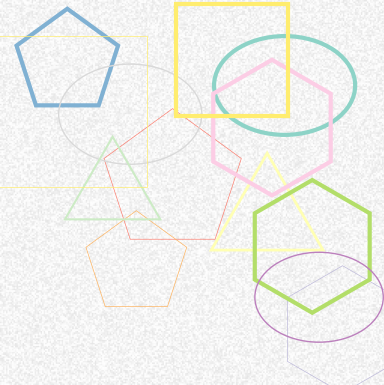[{"shape": "oval", "thickness": 3, "radius": 0.92, "center": [0.739, 0.778]}, {"shape": "triangle", "thickness": 2, "radius": 0.84, "center": [0.694, 0.434]}, {"shape": "hexagon", "thickness": 0.5, "radius": 0.83, "center": [0.89, 0.144]}, {"shape": "pentagon", "thickness": 0.5, "radius": 0.94, "center": [0.448, 0.53]}, {"shape": "pentagon", "thickness": 3, "radius": 0.69, "center": [0.175, 0.839]}, {"shape": "pentagon", "thickness": 0.5, "radius": 0.69, "center": [0.354, 0.315]}, {"shape": "hexagon", "thickness": 3, "radius": 0.86, "center": [0.811, 0.36]}, {"shape": "hexagon", "thickness": 3, "radius": 0.88, "center": [0.706, 0.669]}, {"shape": "oval", "thickness": 1, "radius": 0.93, "center": [0.338, 0.703]}, {"shape": "oval", "thickness": 1, "radius": 0.83, "center": [0.829, 0.228]}, {"shape": "triangle", "thickness": 1.5, "radius": 0.71, "center": [0.293, 0.502]}, {"shape": "square", "thickness": 3, "radius": 0.73, "center": [0.602, 0.844]}, {"shape": "square", "thickness": 0.5, "radius": 0.98, "center": [0.185, 0.71]}]